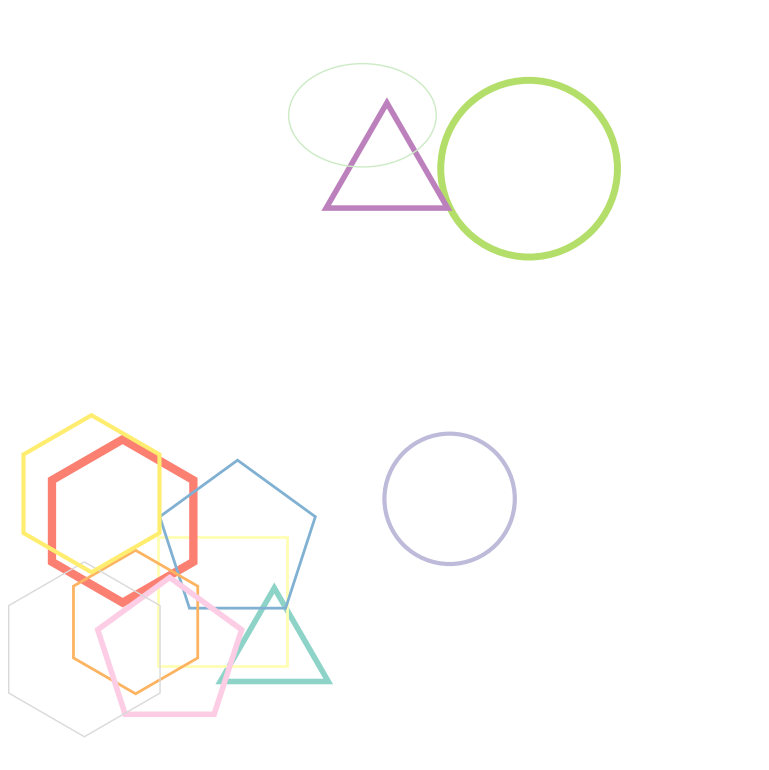[{"shape": "triangle", "thickness": 2, "radius": 0.4, "center": [0.356, 0.155]}, {"shape": "square", "thickness": 1, "radius": 0.42, "center": [0.289, 0.219]}, {"shape": "circle", "thickness": 1.5, "radius": 0.42, "center": [0.584, 0.352]}, {"shape": "hexagon", "thickness": 3, "radius": 0.53, "center": [0.159, 0.323]}, {"shape": "pentagon", "thickness": 1, "radius": 0.53, "center": [0.308, 0.296]}, {"shape": "hexagon", "thickness": 1, "radius": 0.47, "center": [0.176, 0.192]}, {"shape": "circle", "thickness": 2.5, "radius": 0.57, "center": [0.687, 0.781]}, {"shape": "pentagon", "thickness": 2, "radius": 0.49, "center": [0.22, 0.152]}, {"shape": "hexagon", "thickness": 0.5, "radius": 0.57, "center": [0.11, 0.157]}, {"shape": "triangle", "thickness": 2, "radius": 0.46, "center": [0.502, 0.775]}, {"shape": "oval", "thickness": 0.5, "radius": 0.48, "center": [0.471, 0.85]}, {"shape": "hexagon", "thickness": 1.5, "radius": 0.51, "center": [0.119, 0.359]}]